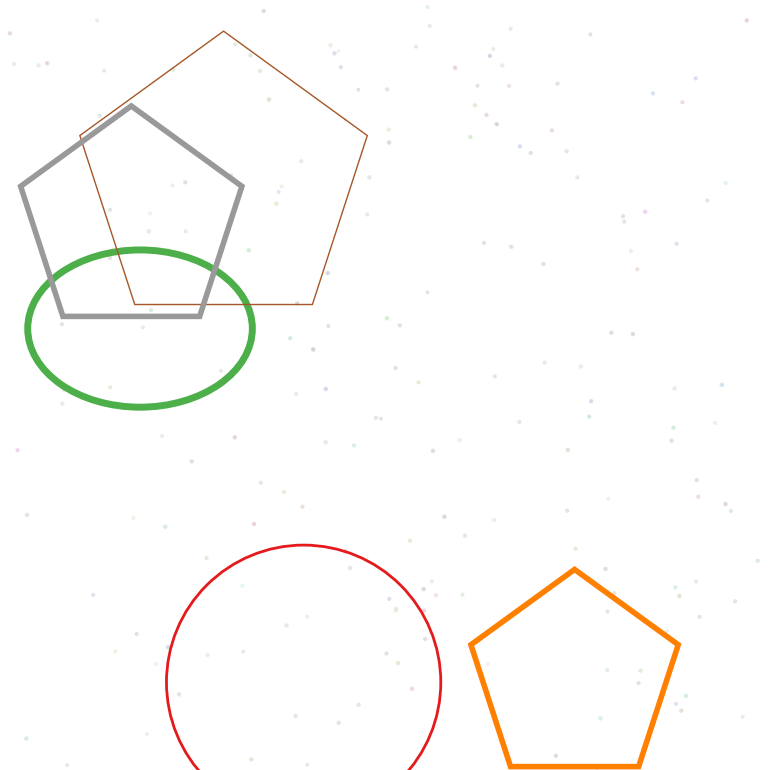[{"shape": "circle", "thickness": 1, "radius": 0.89, "center": [0.394, 0.114]}, {"shape": "oval", "thickness": 2.5, "radius": 0.73, "center": [0.182, 0.573]}, {"shape": "pentagon", "thickness": 2, "radius": 0.71, "center": [0.746, 0.119]}, {"shape": "pentagon", "thickness": 0.5, "radius": 0.98, "center": [0.29, 0.763]}, {"shape": "pentagon", "thickness": 2, "radius": 0.76, "center": [0.17, 0.711]}]